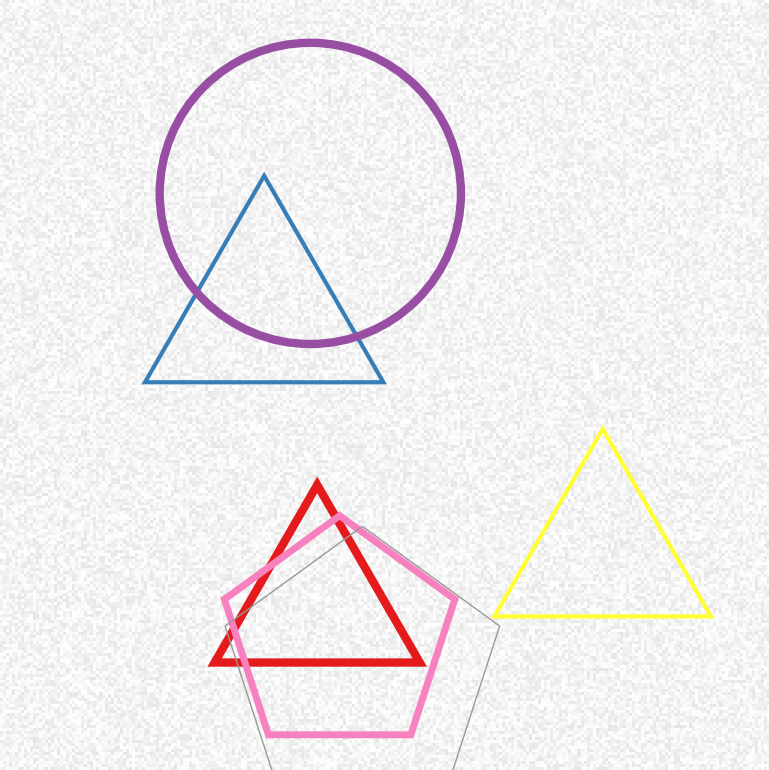[{"shape": "triangle", "thickness": 3, "radius": 0.77, "center": [0.412, 0.216]}, {"shape": "triangle", "thickness": 1.5, "radius": 0.89, "center": [0.343, 0.593]}, {"shape": "circle", "thickness": 3, "radius": 0.98, "center": [0.403, 0.749]}, {"shape": "triangle", "thickness": 1.5, "radius": 0.81, "center": [0.783, 0.281]}, {"shape": "pentagon", "thickness": 2.5, "radius": 0.79, "center": [0.441, 0.173]}, {"shape": "pentagon", "thickness": 0.5, "radius": 0.94, "center": [0.471, 0.129]}]